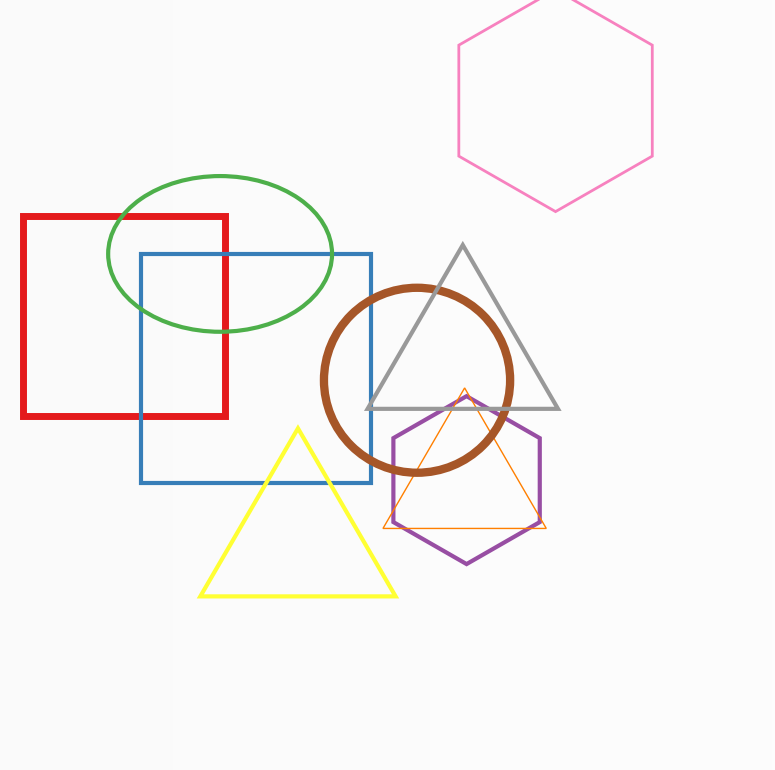[{"shape": "square", "thickness": 2.5, "radius": 0.65, "center": [0.16, 0.59]}, {"shape": "square", "thickness": 1.5, "radius": 0.74, "center": [0.33, 0.522]}, {"shape": "oval", "thickness": 1.5, "radius": 0.72, "center": [0.284, 0.67]}, {"shape": "hexagon", "thickness": 1.5, "radius": 0.55, "center": [0.602, 0.376]}, {"shape": "triangle", "thickness": 0.5, "radius": 0.61, "center": [0.6, 0.375]}, {"shape": "triangle", "thickness": 1.5, "radius": 0.73, "center": [0.384, 0.298]}, {"shape": "circle", "thickness": 3, "radius": 0.6, "center": [0.538, 0.506]}, {"shape": "hexagon", "thickness": 1, "radius": 0.72, "center": [0.717, 0.869]}, {"shape": "triangle", "thickness": 1.5, "radius": 0.71, "center": [0.597, 0.54]}]